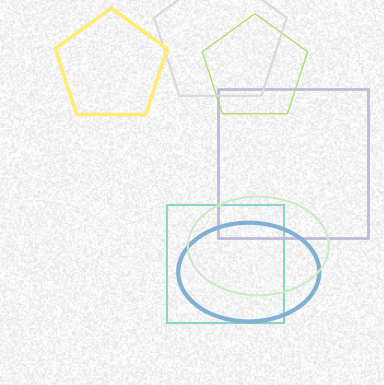[{"shape": "square", "thickness": 1.5, "radius": 0.76, "center": [0.585, 0.314]}, {"shape": "square", "thickness": 2, "radius": 0.97, "center": [0.762, 0.575]}, {"shape": "oval", "thickness": 3, "radius": 0.92, "center": [0.646, 0.293]}, {"shape": "pentagon", "thickness": 1, "radius": 0.72, "center": [0.662, 0.821]}, {"shape": "pentagon", "thickness": 1.5, "radius": 0.91, "center": [0.573, 0.898]}, {"shape": "oval", "thickness": 1.5, "radius": 0.92, "center": [0.671, 0.361]}, {"shape": "pentagon", "thickness": 2.5, "radius": 0.76, "center": [0.289, 0.826]}]